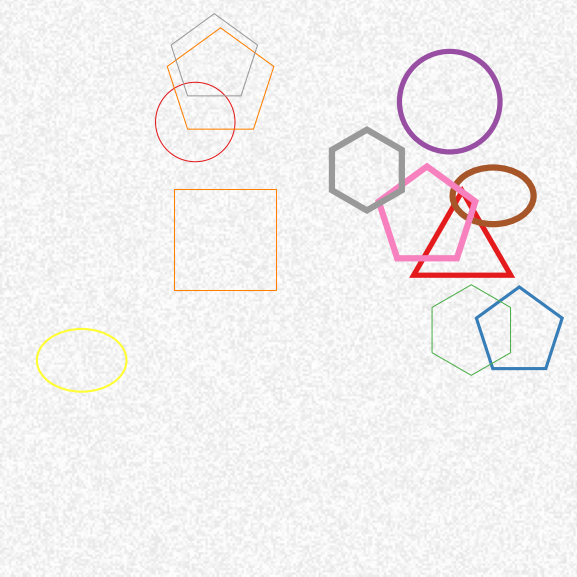[{"shape": "triangle", "thickness": 2.5, "radius": 0.49, "center": [0.8, 0.571]}, {"shape": "circle", "thickness": 0.5, "radius": 0.34, "center": [0.338, 0.788]}, {"shape": "pentagon", "thickness": 1.5, "radius": 0.39, "center": [0.899, 0.424]}, {"shape": "hexagon", "thickness": 0.5, "radius": 0.39, "center": [0.816, 0.428]}, {"shape": "circle", "thickness": 2.5, "radius": 0.44, "center": [0.779, 0.823]}, {"shape": "square", "thickness": 0.5, "radius": 0.44, "center": [0.39, 0.584]}, {"shape": "pentagon", "thickness": 0.5, "radius": 0.49, "center": [0.382, 0.854]}, {"shape": "oval", "thickness": 1, "radius": 0.39, "center": [0.141, 0.375]}, {"shape": "oval", "thickness": 3, "radius": 0.35, "center": [0.854, 0.66]}, {"shape": "pentagon", "thickness": 3, "radius": 0.44, "center": [0.739, 0.623]}, {"shape": "hexagon", "thickness": 3, "radius": 0.35, "center": [0.635, 0.705]}, {"shape": "pentagon", "thickness": 0.5, "radius": 0.39, "center": [0.371, 0.897]}]